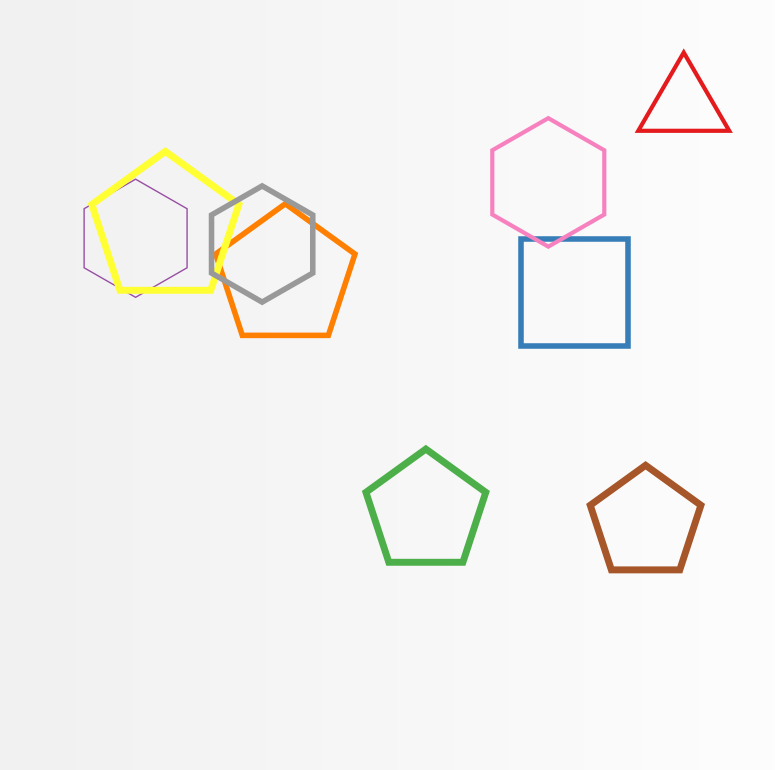[{"shape": "triangle", "thickness": 1.5, "radius": 0.34, "center": [0.882, 0.864]}, {"shape": "square", "thickness": 2, "radius": 0.35, "center": [0.741, 0.62]}, {"shape": "pentagon", "thickness": 2.5, "radius": 0.41, "center": [0.549, 0.336]}, {"shape": "hexagon", "thickness": 0.5, "radius": 0.38, "center": [0.175, 0.691]}, {"shape": "pentagon", "thickness": 2, "radius": 0.47, "center": [0.368, 0.641]}, {"shape": "pentagon", "thickness": 2.5, "radius": 0.5, "center": [0.213, 0.704]}, {"shape": "pentagon", "thickness": 2.5, "radius": 0.38, "center": [0.833, 0.321]}, {"shape": "hexagon", "thickness": 1.5, "radius": 0.42, "center": [0.707, 0.763]}, {"shape": "hexagon", "thickness": 2, "radius": 0.38, "center": [0.338, 0.683]}]